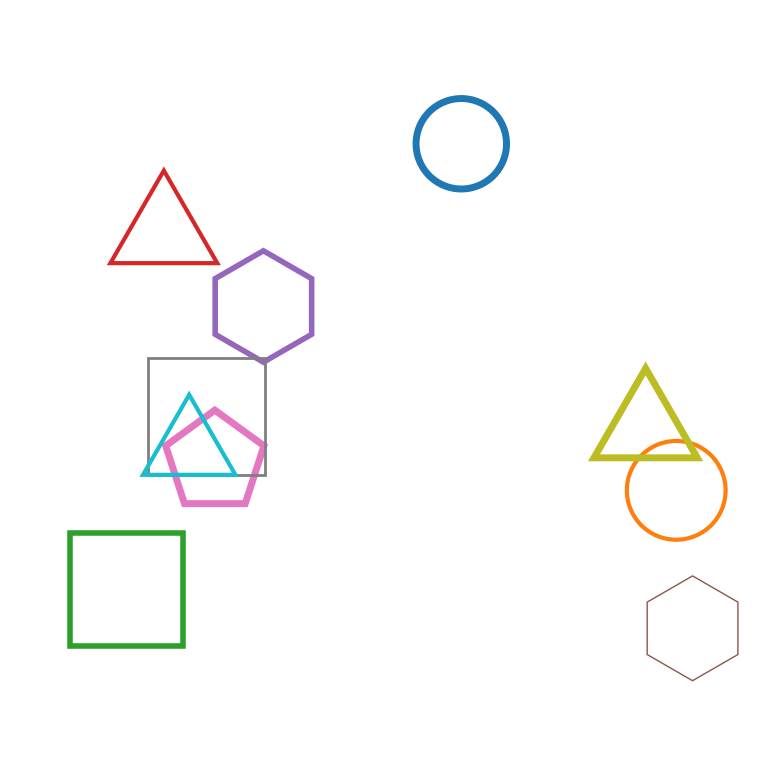[{"shape": "circle", "thickness": 2.5, "radius": 0.29, "center": [0.599, 0.813]}, {"shape": "circle", "thickness": 1.5, "radius": 0.32, "center": [0.878, 0.363]}, {"shape": "square", "thickness": 2, "radius": 0.37, "center": [0.164, 0.234]}, {"shape": "triangle", "thickness": 1.5, "radius": 0.4, "center": [0.213, 0.698]}, {"shape": "hexagon", "thickness": 2, "radius": 0.36, "center": [0.342, 0.602]}, {"shape": "hexagon", "thickness": 0.5, "radius": 0.34, "center": [0.899, 0.184]}, {"shape": "pentagon", "thickness": 2.5, "radius": 0.34, "center": [0.279, 0.4]}, {"shape": "square", "thickness": 1, "radius": 0.38, "center": [0.269, 0.459]}, {"shape": "triangle", "thickness": 2.5, "radius": 0.39, "center": [0.838, 0.444]}, {"shape": "triangle", "thickness": 1.5, "radius": 0.35, "center": [0.246, 0.418]}]